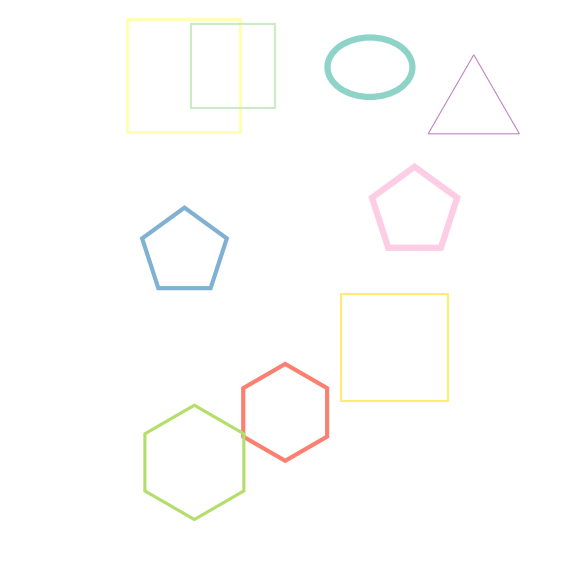[{"shape": "oval", "thickness": 3, "radius": 0.37, "center": [0.641, 0.883]}, {"shape": "square", "thickness": 1.5, "radius": 0.49, "center": [0.318, 0.868]}, {"shape": "hexagon", "thickness": 2, "radius": 0.42, "center": [0.494, 0.285]}, {"shape": "pentagon", "thickness": 2, "radius": 0.39, "center": [0.319, 0.562]}, {"shape": "hexagon", "thickness": 1.5, "radius": 0.49, "center": [0.337, 0.198]}, {"shape": "pentagon", "thickness": 3, "radius": 0.39, "center": [0.718, 0.633]}, {"shape": "triangle", "thickness": 0.5, "radius": 0.46, "center": [0.82, 0.813]}, {"shape": "square", "thickness": 1, "radius": 0.36, "center": [0.403, 0.884]}, {"shape": "square", "thickness": 1, "radius": 0.46, "center": [0.683, 0.397]}]